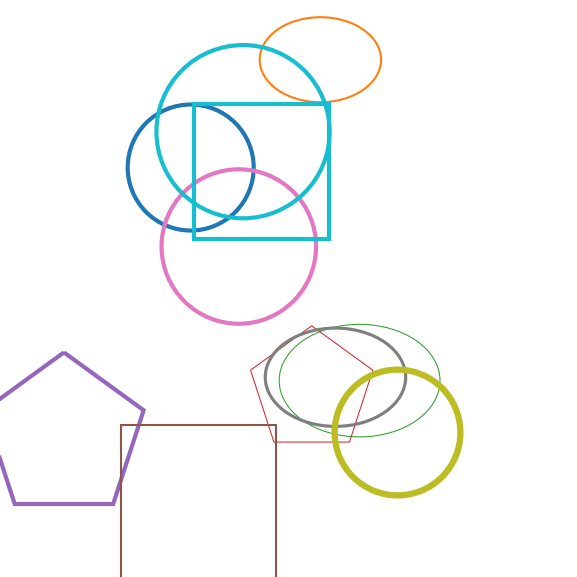[{"shape": "circle", "thickness": 2, "radius": 0.55, "center": [0.33, 0.709]}, {"shape": "oval", "thickness": 1, "radius": 0.53, "center": [0.555, 0.896]}, {"shape": "oval", "thickness": 0.5, "radius": 0.7, "center": [0.623, 0.34]}, {"shape": "pentagon", "thickness": 0.5, "radius": 0.56, "center": [0.54, 0.324]}, {"shape": "pentagon", "thickness": 2, "radius": 0.73, "center": [0.111, 0.244]}, {"shape": "square", "thickness": 1, "radius": 0.67, "center": [0.344, 0.129]}, {"shape": "circle", "thickness": 2, "radius": 0.67, "center": [0.414, 0.572]}, {"shape": "oval", "thickness": 1.5, "radius": 0.61, "center": [0.581, 0.346]}, {"shape": "circle", "thickness": 3, "radius": 0.54, "center": [0.688, 0.25]}, {"shape": "square", "thickness": 2, "radius": 0.58, "center": [0.453, 0.703]}, {"shape": "circle", "thickness": 2, "radius": 0.75, "center": [0.421, 0.771]}]